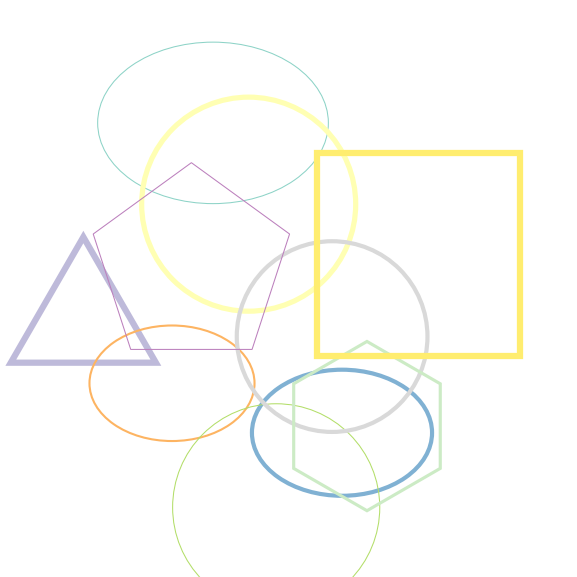[{"shape": "oval", "thickness": 0.5, "radius": 1.0, "center": [0.369, 0.786]}, {"shape": "circle", "thickness": 2.5, "radius": 0.93, "center": [0.431, 0.646]}, {"shape": "triangle", "thickness": 3, "radius": 0.73, "center": [0.144, 0.444]}, {"shape": "oval", "thickness": 2, "radius": 0.78, "center": [0.592, 0.25]}, {"shape": "oval", "thickness": 1, "radius": 0.71, "center": [0.298, 0.335]}, {"shape": "circle", "thickness": 0.5, "radius": 0.9, "center": [0.478, 0.121]}, {"shape": "circle", "thickness": 2, "radius": 0.83, "center": [0.575, 0.416]}, {"shape": "pentagon", "thickness": 0.5, "radius": 0.89, "center": [0.331, 0.539]}, {"shape": "hexagon", "thickness": 1.5, "radius": 0.73, "center": [0.635, 0.261]}, {"shape": "square", "thickness": 3, "radius": 0.88, "center": [0.725, 0.559]}]